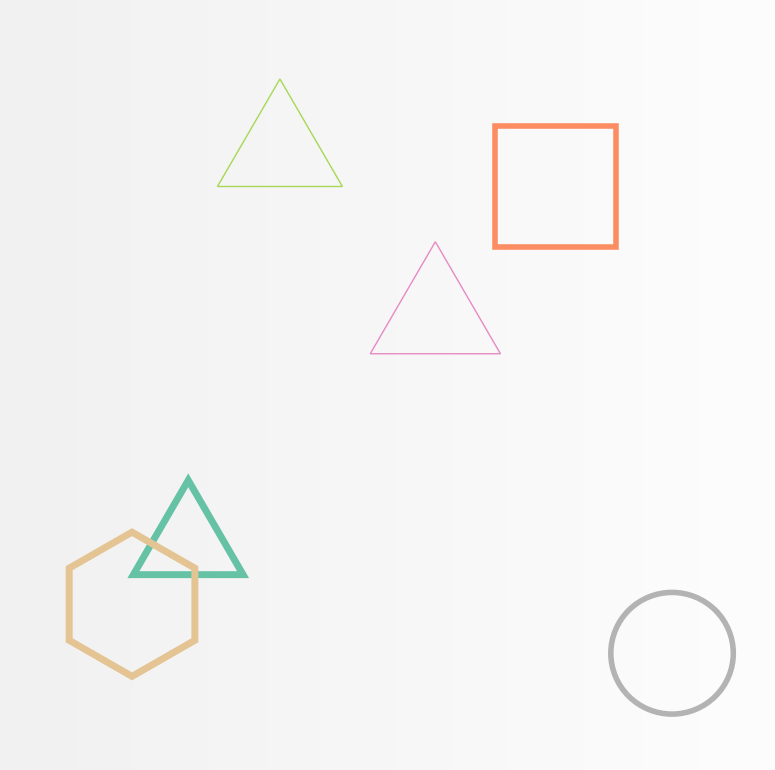[{"shape": "triangle", "thickness": 2.5, "radius": 0.41, "center": [0.243, 0.295]}, {"shape": "square", "thickness": 2, "radius": 0.39, "center": [0.717, 0.758]}, {"shape": "triangle", "thickness": 0.5, "radius": 0.48, "center": [0.562, 0.589]}, {"shape": "triangle", "thickness": 0.5, "radius": 0.47, "center": [0.361, 0.804]}, {"shape": "hexagon", "thickness": 2.5, "radius": 0.47, "center": [0.17, 0.215]}, {"shape": "circle", "thickness": 2, "radius": 0.4, "center": [0.867, 0.152]}]